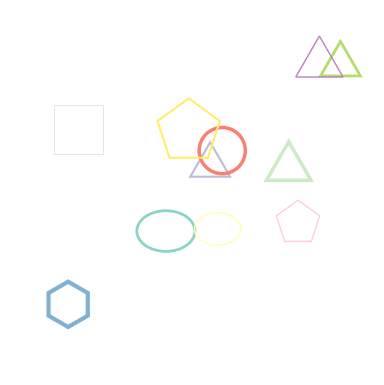[{"shape": "oval", "thickness": 2, "radius": 0.38, "center": [0.431, 0.4]}, {"shape": "oval", "thickness": 1, "radius": 0.3, "center": [0.565, 0.405]}, {"shape": "triangle", "thickness": 1.5, "radius": 0.3, "center": [0.546, 0.571]}, {"shape": "circle", "thickness": 2.5, "radius": 0.3, "center": [0.577, 0.609]}, {"shape": "hexagon", "thickness": 3, "radius": 0.29, "center": [0.177, 0.21]}, {"shape": "triangle", "thickness": 2, "radius": 0.3, "center": [0.884, 0.833]}, {"shape": "pentagon", "thickness": 1, "radius": 0.3, "center": [0.774, 0.421]}, {"shape": "square", "thickness": 0.5, "radius": 0.32, "center": [0.204, 0.663]}, {"shape": "triangle", "thickness": 1, "radius": 0.35, "center": [0.83, 0.835]}, {"shape": "triangle", "thickness": 2.5, "radius": 0.33, "center": [0.75, 0.565]}, {"shape": "pentagon", "thickness": 1.5, "radius": 0.43, "center": [0.49, 0.659]}]